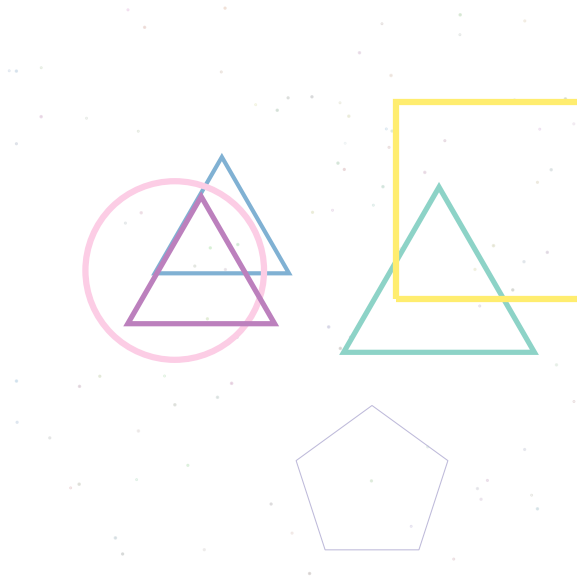[{"shape": "triangle", "thickness": 2.5, "radius": 0.95, "center": [0.76, 0.484]}, {"shape": "pentagon", "thickness": 0.5, "radius": 0.69, "center": [0.644, 0.159]}, {"shape": "triangle", "thickness": 2, "radius": 0.67, "center": [0.384, 0.593]}, {"shape": "circle", "thickness": 3, "radius": 0.77, "center": [0.303, 0.531]}, {"shape": "triangle", "thickness": 2.5, "radius": 0.73, "center": [0.348, 0.512]}, {"shape": "square", "thickness": 3, "radius": 0.85, "center": [0.856, 0.652]}]